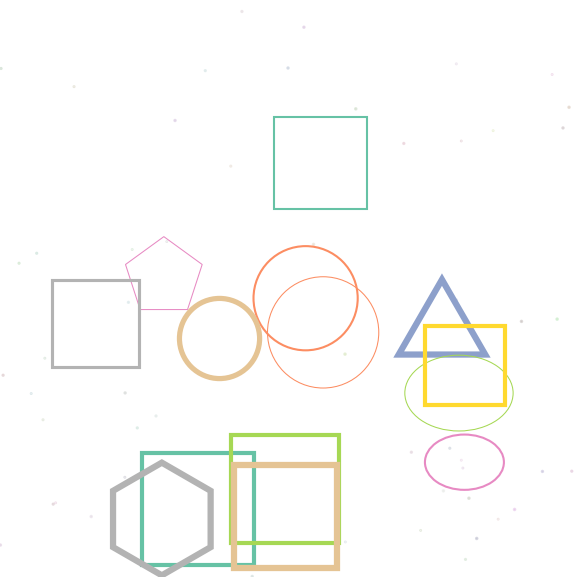[{"shape": "square", "thickness": 1, "radius": 0.4, "center": [0.555, 0.717]}, {"shape": "square", "thickness": 2, "radius": 0.48, "center": [0.342, 0.117]}, {"shape": "circle", "thickness": 1, "radius": 0.45, "center": [0.529, 0.483]}, {"shape": "circle", "thickness": 0.5, "radius": 0.48, "center": [0.56, 0.424]}, {"shape": "triangle", "thickness": 3, "radius": 0.43, "center": [0.765, 0.428]}, {"shape": "pentagon", "thickness": 0.5, "radius": 0.35, "center": [0.284, 0.52]}, {"shape": "oval", "thickness": 1, "radius": 0.34, "center": [0.804, 0.199]}, {"shape": "square", "thickness": 2, "radius": 0.47, "center": [0.493, 0.152]}, {"shape": "oval", "thickness": 0.5, "radius": 0.47, "center": [0.795, 0.318]}, {"shape": "square", "thickness": 2, "radius": 0.34, "center": [0.805, 0.366]}, {"shape": "square", "thickness": 3, "radius": 0.45, "center": [0.495, 0.105]}, {"shape": "circle", "thickness": 2.5, "radius": 0.35, "center": [0.38, 0.413]}, {"shape": "hexagon", "thickness": 3, "radius": 0.49, "center": [0.28, 0.1]}, {"shape": "square", "thickness": 1.5, "radius": 0.38, "center": [0.165, 0.439]}]